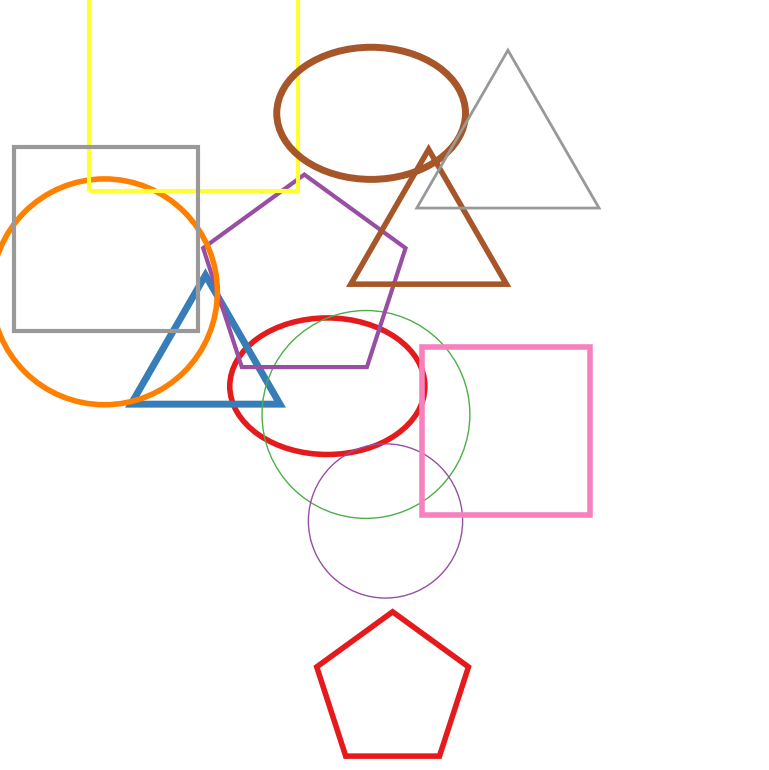[{"shape": "oval", "thickness": 2, "radius": 0.63, "center": [0.425, 0.498]}, {"shape": "pentagon", "thickness": 2, "radius": 0.52, "center": [0.51, 0.102]}, {"shape": "triangle", "thickness": 2.5, "radius": 0.56, "center": [0.267, 0.531]}, {"shape": "circle", "thickness": 0.5, "radius": 0.67, "center": [0.475, 0.462]}, {"shape": "circle", "thickness": 0.5, "radius": 0.5, "center": [0.501, 0.323]}, {"shape": "pentagon", "thickness": 1.5, "radius": 0.69, "center": [0.395, 0.635]}, {"shape": "circle", "thickness": 2, "radius": 0.73, "center": [0.136, 0.621]}, {"shape": "square", "thickness": 1.5, "radius": 0.68, "center": [0.252, 0.888]}, {"shape": "triangle", "thickness": 2, "radius": 0.58, "center": [0.557, 0.689]}, {"shape": "oval", "thickness": 2.5, "radius": 0.61, "center": [0.482, 0.853]}, {"shape": "square", "thickness": 2, "radius": 0.54, "center": [0.657, 0.44]}, {"shape": "triangle", "thickness": 1, "radius": 0.68, "center": [0.66, 0.798]}, {"shape": "square", "thickness": 1.5, "radius": 0.6, "center": [0.138, 0.69]}]